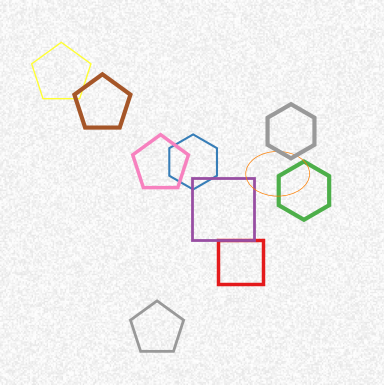[{"shape": "square", "thickness": 2.5, "radius": 0.29, "center": [0.625, 0.32]}, {"shape": "hexagon", "thickness": 1.5, "radius": 0.36, "center": [0.502, 0.579]}, {"shape": "hexagon", "thickness": 3, "radius": 0.38, "center": [0.789, 0.505]}, {"shape": "square", "thickness": 2, "radius": 0.4, "center": [0.579, 0.456]}, {"shape": "oval", "thickness": 0.5, "radius": 0.41, "center": [0.721, 0.549]}, {"shape": "pentagon", "thickness": 1, "radius": 0.4, "center": [0.159, 0.809]}, {"shape": "pentagon", "thickness": 3, "radius": 0.38, "center": [0.266, 0.731]}, {"shape": "pentagon", "thickness": 2.5, "radius": 0.38, "center": [0.417, 0.574]}, {"shape": "hexagon", "thickness": 3, "radius": 0.35, "center": [0.756, 0.659]}, {"shape": "pentagon", "thickness": 2, "radius": 0.36, "center": [0.408, 0.146]}]